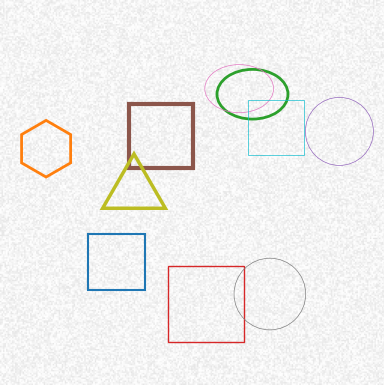[{"shape": "square", "thickness": 1.5, "radius": 0.37, "center": [0.302, 0.32]}, {"shape": "hexagon", "thickness": 2, "radius": 0.37, "center": [0.12, 0.614]}, {"shape": "oval", "thickness": 2, "radius": 0.46, "center": [0.656, 0.755]}, {"shape": "square", "thickness": 1, "radius": 0.49, "center": [0.535, 0.211]}, {"shape": "circle", "thickness": 0.5, "radius": 0.44, "center": [0.882, 0.659]}, {"shape": "square", "thickness": 3, "radius": 0.41, "center": [0.419, 0.647]}, {"shape": "oval", "thickness": 0.5, "radius": 0.45, "center": [0.621, 0.77]}, {"shape": "circle", "thickness": 0.5, "radius": 0.47, "center": [0.701, 0.236]}, {"shape": "triangle", "thickness": 2.5, "radius": 0.47, "center": [0.348, 0.506]}, {"shape": "square", "thickness": 0.5, "radius": 0.36, "center": [0.717, 0.669]}]